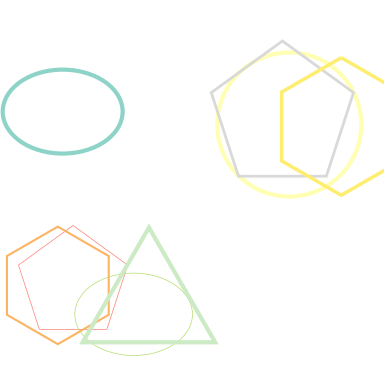[{"shape": "oval", "thickness": 3, "radius": 0.78, "center": [0.163, 0.71]}, {"shape": "circle", "thickness": 3, "radius": 0.94, "center": [0.751, 0.677]}, {"shape": "pentagon", "thickness": 0.5, "radius": 0.75, "center": [0.19, 0.265]}, {"shape": "hexagon", "thickness": 1.5, "radius": 0.76, "center": [0.15, 0.259]}, {"shape": "oval", "thickness": 0.5, "radius": 0.76, "center": [0.347, 0.184]}, {"shape": "pentagon", "thickness": 2, "radius": 0.97, "center": [0.734, 0.699]}, {"shape": "triangle", "thickness": 3, "radius": 0.99, "center": [0.387, 0.21]}, {"shape": "hexagon", "thickness": 2.5, "radius": 0.89, "center": [0.886, 0.671]}]